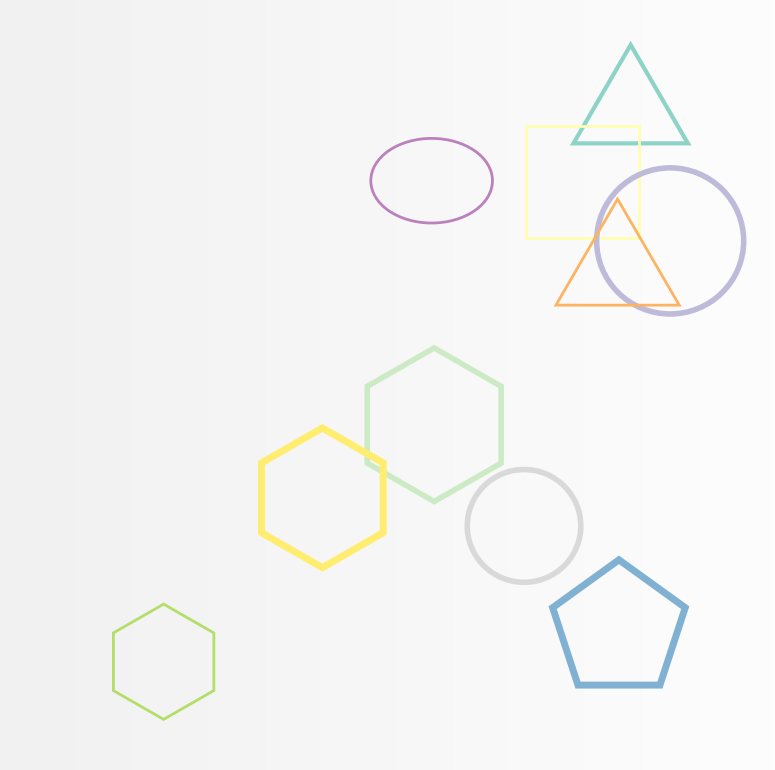[{"shape": "triangle", "thickness": 1.5, "radius": 0.43, "center": [0.814, 0.856]}, {"shape": "square", "thickness": 1, "radius": 0.37, "center": [0.752, 0.764]}, {"shape": "circle", "thickness": 2, "radius": 0.47, "center": [0.865, 0.687]}, {"shape": "pentagon", "thickness": 2.5, "radius": 0.45, "center": [0.799, 0.183]}, {"shape": "triangle", "thickness": 1, "radius": 0.46, "center": [0.797, 0.65]}, {"shape": "hexagon", "thickness": 1, "radius": 0.37, "center": [0.211, 0.141]}, {"shape": "circle", "thickness": 2, "radius": 0.37, "center": [0.676, 0.317]}, {"shape": "oval", "thickness": 1, "radius": 0.39, "center": [0.557, 0.765]}, {"shape": "hexagon", "thickness": 2, "radius": 0.5, "center": [0.56, 0.448]}, {"shape": "hexagon", "thickness": 2.5, "radius": 0.45, "center": [0.416, 0.353]}]